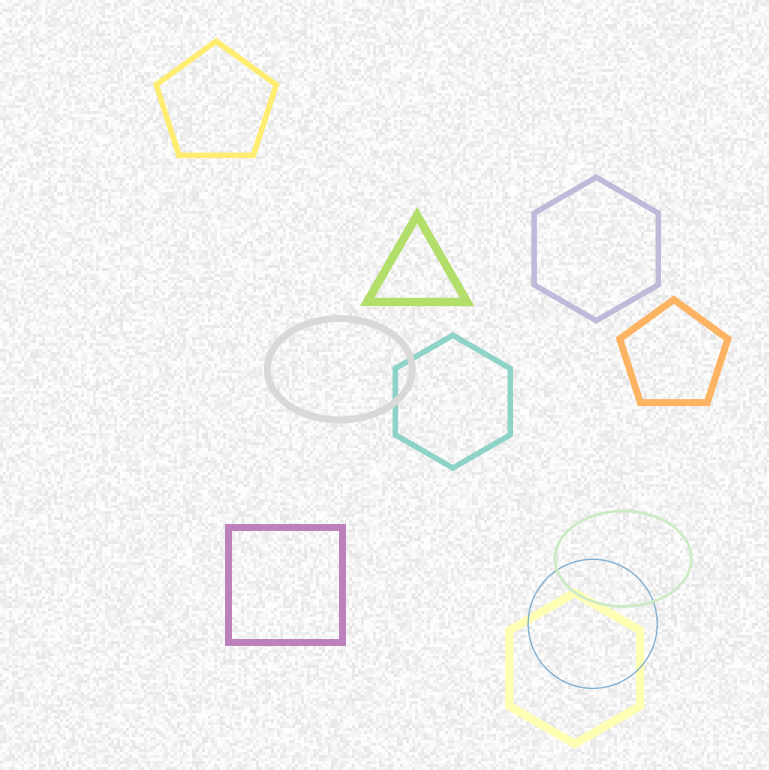[{"shape": "hexagon", "thickness": 2, "radius": 0.43, "center": [0.588, 0.478]}, {"shape": "hexagon", "thickness": 3, "radius": 0.49, "center": [0.746, 0.132]}, {"shape": "hexagon", "thickness": 2, "radius": 0.47, "center": [0.774, 0.677]}, {"shape": "circle", "thickness": 0.5, "radius": 0.42, "center": [0.77, 0.19]}, {"shape": "pentagon", "thickness": 2.5, "radius": 0.37, "center": [0.875, 0.537]}, {"shape": "triangle", "thickness": 3, "radius": 0.38, "center": [0.542, 0.645]}, {"shape": "oval", "thickness": 2.5, "radius": 0.47, "center": [0.441, 0.52]}, {"shape": "square", "thickness": 2.5, "radius": 0.37, "center": [0.37, 0.241]}, {"shape": "oval", "thickness": 1, "radius": 0.44, "center": [0.809, 0.274]}, {"shape": "pentagon", "thickness": 2, "radius": 0.41, "center": [0.281, 0.865]}]